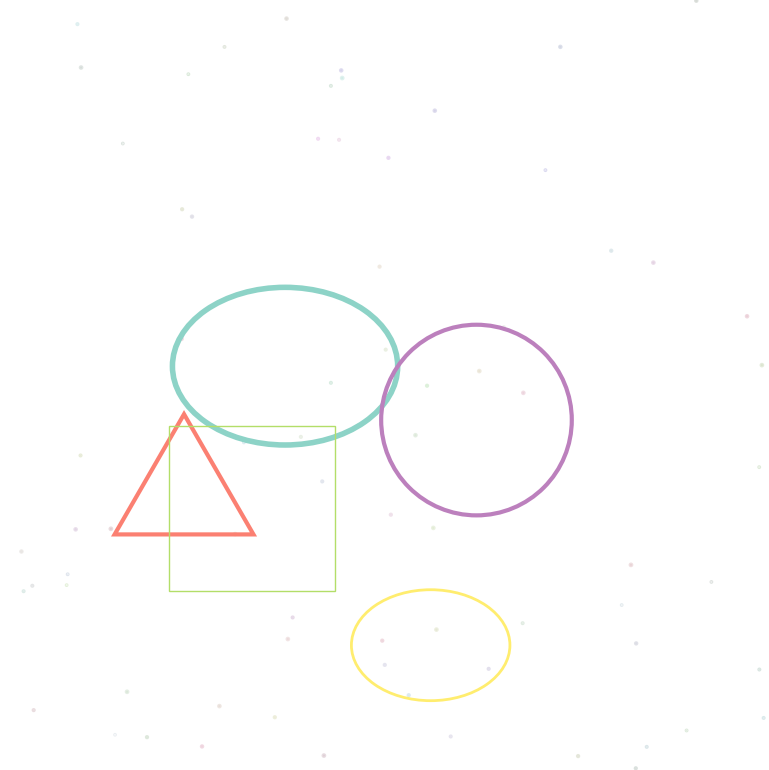[{"shape": "oval", "thickness": 2, "radius": 0.73, "center": [0.37, 0.524]}, {"shape": "triangle", "thickness": 1.5, "radius": 0.52, "center": [0.239, 0.358]}, {"shape": "square", "thickness": 0.5, "radius": 0.54, "center": [0.327, 0.339]}, {"shape": "circle", "thickness": 1.5, "radius": 0.62, "center": [0.619, 0.454]}, {"shape": "oval", "thickness": 1, "radius": 0.51, "center": [0.559, 0.162]}]